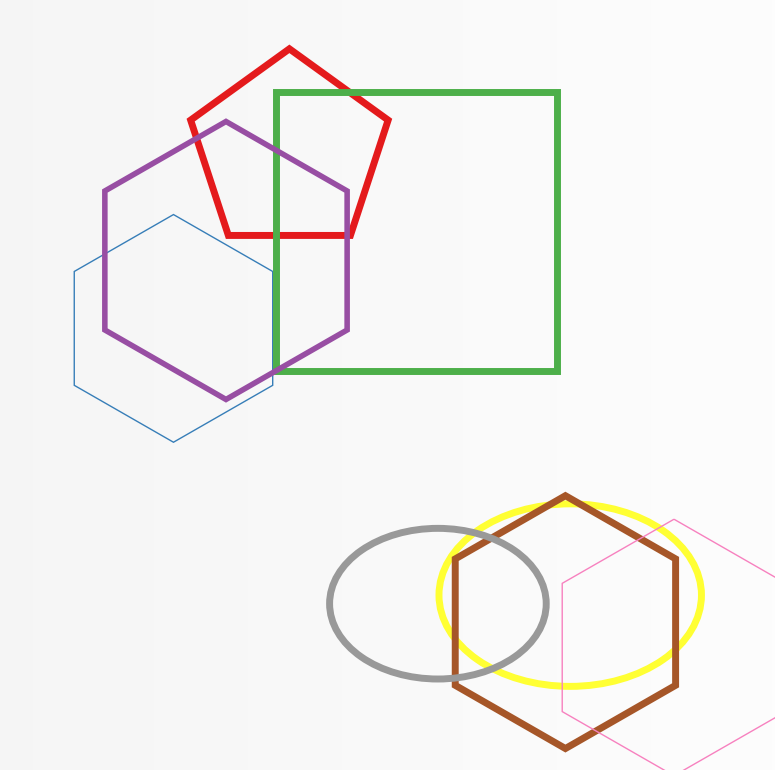[{"shape": "pentagon", "thickness": 2.5, "radius": 0.67, "center": [0.373, 0.803]}, {"shape": "hexagon", "thickness": 0.5, "radius": 0.74, "center": [0.224, 0.574]}, {"shape": "square", "thickness": 2.5, "radius": 0.91, "center": [0.537, 0.699]}, {"shape": "hexagon", "thickness": 2, "radius": 0.9, "center": [0.292, 0.662]}, {"shape": "oval", "thickness": 2.5, "radius": 0.85, "center": [0.736, 0.227]}, {"shape": "hexagon", "thickness": 2.5, "radius": 0.82, "center": [0.73, 0.192]}, {"shape": "hexagon", "thickness": 0.5, "radius": 0.83, "center": [0.87, 0.159]}, {"shape": "oval", "thickness": 2.5, "radius": 0.7, "center": [0.565, 0.216]}]